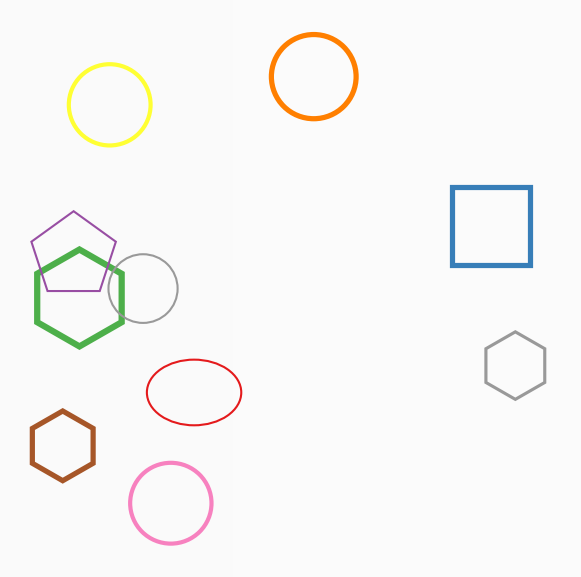[{"shape": "oval", "thickness": 1, "radius": 0.41, "center": [0.334, 0.32]}, {"shape": "square", "thickness": 2.5, "radius": 0.34, "center": [0.845, 0.608]}, {"shape": "hexagon", "thickness": 3, "radius": 0.42, "center": [0.137, 0.483]}, {"shape": "pentagon", "thickness": 1, "radius": 0.38, "center": [0.127, 0.557]}, {"shape": "circle", "thickness": 2.5, "radius": 0.36, "center": [0.54, 0.866]}, {"shape": "circle", "thickness": 2, "radius": 0.35, "center": [0.189, 0.818]}, {"shape": "hexagon", "thickness": 2.5, "radius": 0.3, "center": [0.108, 0.227]}, {"shape": "circle", "thickness": 2, "radius": 0.35, "center": [0.294, 0.128]}, {"shape": "hexagon", "thickness": 1.5, "radius": 0.29, "center": [0.887, 0.366]}, {"shape": "circle", "thickness": 1, "radius": 0.3, "center": [0.246, 0.499]}]